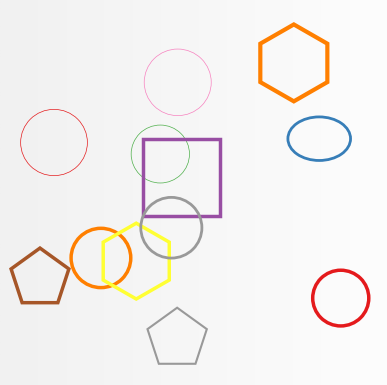[{"shape": "circle", "thickness": 2.5, "radius": 0.36, "center": [0.879, 0.226]}, {"shape": "circle", "thickness": 0.5, "radius": 0.43, "center": [0.139, 0.63]}, {"shape": "oval", "thickness": 2, "radius": 0.4, "center": [0.824, 0.64]}, {"shape": "circle", "thickness": 0.5, "radius": 0.38, "center": [0.414, 0.6]}, {"shape": "square", "thickness": 2.5, "radius": 0.5, "center": [0.468, 0.539]}, {"shape": "circle", "thickness": 2.5, "radius": 0.39, "center": [0.26, 0.33]}, {"shape": "hexagon", "thickness": 3, "radius": 0.5, "center": [0.758, 0.837]}, {"shape": "hexagon", "thickness": 2.5, "radius": 0.49, "center": [0.352, 0.322]}, {"shape": "pentagon", "thickness": 2.5, "radius": 0.39, "center": [0.103, 0.277]}, {"shape": "circle", "thickness": 0.5, "radius": 0.43, "center": [0.459, 0.786]}, {"shape": "circle", "thickness": 2, "radius": 0.39, "center": [0.442, 0.408]}, {"shape": "pentagon", "thickness": 1.5, "radius": 0.4, "center": [0.457, 0.12]}]